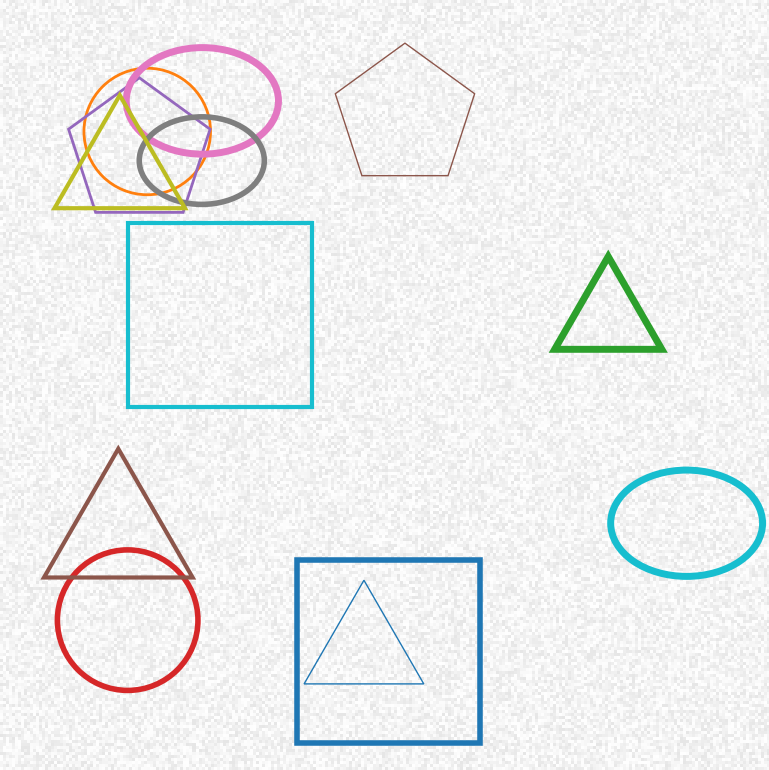[{"shape": "square", "thickness": 2, "radius": 0.59, "center": [0.504, 0.154]}, {"shape": "triangle", "thickness": 0.5, "radius": 0.45, "center": [0.473, 0.157]}, {"shape": "circle", "thickness": 1, "radius": 0.41, "center": [0.191, 0.829]}, {"shape": "triangle", "thickness": 2.5, "radius": 0.4, "center": [0.79, 0.587]}, {"shape": "circle", "thickness": 2, "radius": 0.46, "center": [0.166, 0.195]}, {"shape": "pentagon", "thickness": 1, "radius": 0.48, "center": [0.181, 0.802]}, {"shape": "pentagon", "thickness": 0.5, "radius": 0.48, "center": [0.526, 0.849]}, {"shape": "triangle", "thickness": 1.5, "radius": 0.56, "center": [0.154, 0.306]}, {"shape": "oval", "thickness": 2.5, "radius": 0.49, "center": [0.263, 0.869]}, {"shape": "oval", "thickness": 2, "radius": 0.41, "center": [0.262, 0.791]}, {"shape": "triangle", "thickness": 1.5, "radius": 0.49, "center": [0.156, 0.778]}, {"shape": "oval", "thickness": 2.5, "radius": 0.49, "center": [0.892, 0.32]}, {"shape": "square", "thickness": 1.5, "radius": 0.6, "center": [0.286, 0.591]}]